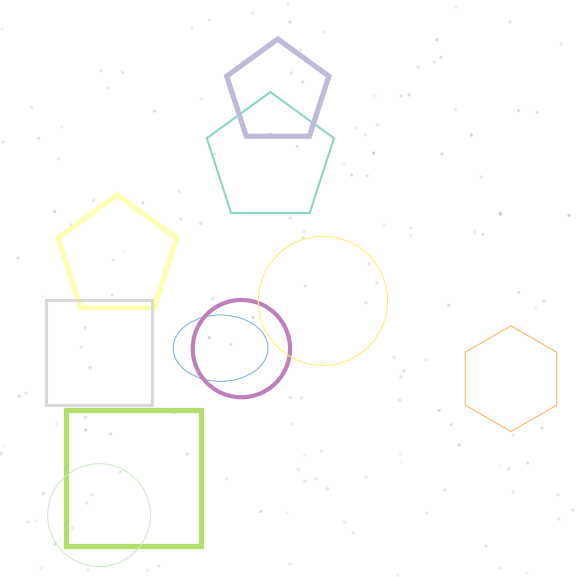[{"shape": "pentagon", "thickness": 1, "radius": 0.58, "center": [0.468, 0.724]}, {"shape": "pentagon", "thickness": 2.5, "radius": 0.54, "center": [0.203, 0.554]}, {"shape": "pentagon", "thickness": 2.5, "radius": 0.46, "center": [0.481, 0.839]}, {"shape": "oval", "thickness": 0.5, "radius": 0.41, "center": [0.382, 0.396]}, {"shape": "hexagon", "thickness": 0.5, "radius": 0.46, "center": [0.885, 0.343]}, {"shape": "square", "thickness": 2.5, "radius": 0.59, "center": [0.231, 0.171]}, {"shape": "square", "thickness": 1.5, "radius": 0.46, "center": [0.171, 0.389]}, {"shape": "circle", "thickness": 2, "radius": 0.42, "center": [0.418, 0.395]}, {"shape": "circle", "thickness": 0.5, "radius": 0.45, "center": [0.172, 0.107]}, {"shape": "circle", "thickness": 0.5, "radius": 0.56, "center": [0.559, 0.478]}]